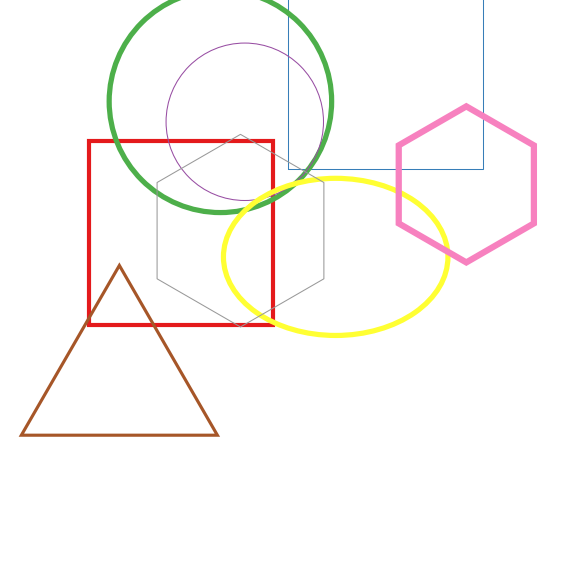[{"shape": "square", "thickness": 2, "radius": 0.8, "center": [0.313, 0.596]}, {"shape": "square", "thickness": 0.5, "radius": 0.84, "center": [0.667, 0.875]}, {"shape": "circle", "thickness": 2.5, "radius": 0.96, "center": [0.382, 0.824]}, {"shape": "circle", "thickness": 0.5, "radius": 0.68, "center": [0.424, 0.788]}, {"shape": "oval", "thickness": 2.5, "radius": 0.97, "center": [0.581, 0.554]}, {"shape": "triangle", "thickness": 1.5, "radius": 0.98, "center": [0.207, 0.344]}, {"shape": "hexagon", "thickness": 3, "radius": 0.68, "center": [0.807, 0.68]}, {"shape": "hexagon", "thickness": 0.5, "radius": 0.83, "center": [0.416, 0.6]}]